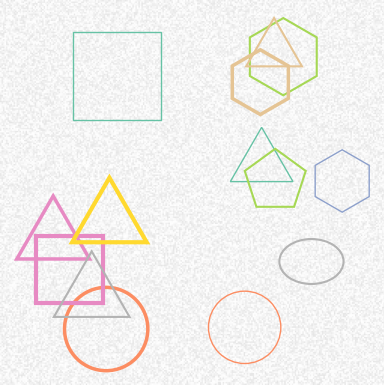[{"shape": "triangle", "thickness": 1, "radius": 0.47, "center": [0.68, 0.575]}, {"shape": "square", "thickness": 1, "radius": 0.57, "center": [0.304, 0.803]}, {"shape": "circle", "thickness": 1, "radius": 0.47, "center": [0.635, 0.15]}, {"shape": "circle", "thickness": 2.5, "radius": 0.54, "center": [0.276, 0.145]}, {"shape": "hexagon", "thickness": 1, "radius": 0.41, "center": [0.889, 0.53]}, {"shape": "square", "thickness": 3, "radius": 0.43, "center": [0.181, 0.3]}, {"shape": "triangle", "thickness": 2.5, "radius": 0.55, "center": [0.138, 0.382]}, {"shape": "pentagon", "thickness": 1.5, "radius": 0.42, "center": [0.715, 0.53]}, {"shape": "hexagon", "thickness": 1.5, "radius": 0.5, "center": [0.736, 0.853]}, {"shape": "triangle", "thickness": 3, "radius": 0.56, "center": [0.284, 0.427]}, {"shape": "triangle", "thickness": 1.5, "radius": 0.42, "center": [0.712, 0.87]}, {"shape": "hexagon", "thickness": 2.5, "radius": 0.42, "center": [0.676, 0.787]}, {"shape": "triangle", "thickness": 1.5, "radius": 0.57, "center": [0.238, 0.234]}, {"shape": "oval", "thickness": 1.5, "radius": 0.42, "center": [0.809, 0.321]}]